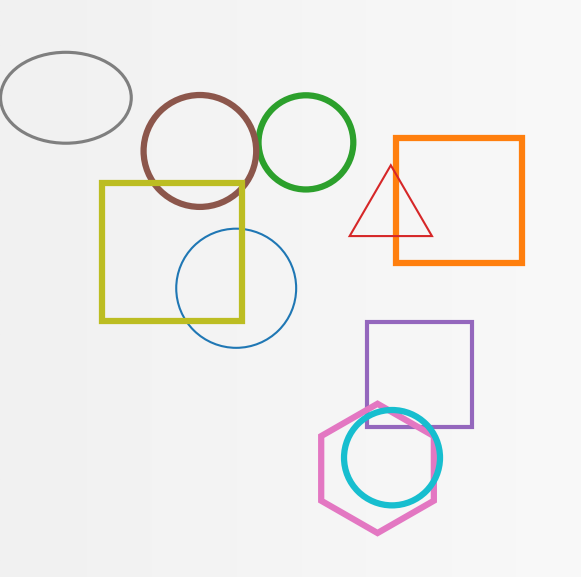[{"shape": "circle", "thickness": 1, "radius": 0.52, "center": [0.406, 0.5]}, {"shape": "square", "thickness": 3, "radius": 0.54, "center": [0.79, 0.652]}, {"shape": "circle", "thickness": 3, "radius": 0.41, "center": [0.526, 0.753]}, {"shape": "triangle", "thickness": 1, "radius": 0.41, "center": [0.672, 0.631]}, {"shape": "square", "thickness": 2, "radius": 0.45, "center": [0.722, 0.351]}, {"shape": "circle", "thickness": 3, "radius": 0.48, "center": [0.344, 0.738]}, {"shape": "hexagon", "thickness": 3, "radius": 0.56, "center": [0.65, 0.188]}, {"shape": "oval", "thickness": 1.5, "radius": 0.56, "center": [0.113, 0.83]}, {"shape": "square", "thickness": 3, "radius": 0.6, "center": [0.296, 0.562]}, {"shape": "circle", "thickness": 3, "radius": 0.41, "center": [0.674, 0.207]}]